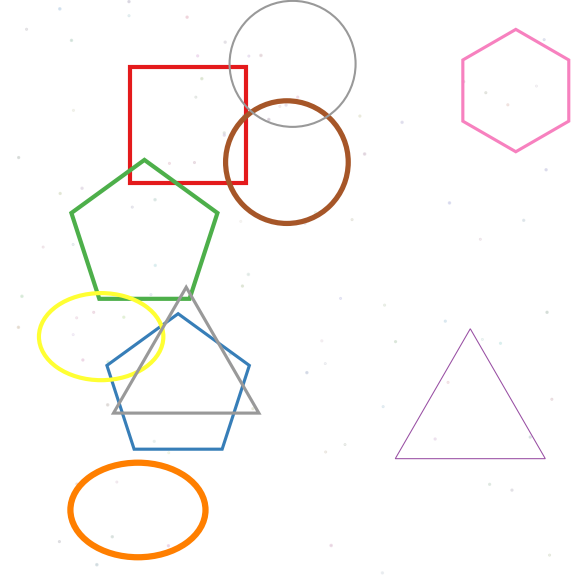[{"shape": "square", "thickness": 2, "radius": 0.5, "center": [0.325, 0.783]}, {"shape": "pentagon", "thickness": 1.5, "radius": 0.65, "center": [0.308, 0.326]}, {"shape": "pentagon", "thickness": 2, "radius": 0.66, "center": [0.25, 0.589]}, {"shape": "triangle", "thickness": 0.5, "radius": 0.75, "center": [0.814, 0.28]}, {"shape": "oval", "thickness": 3, "radius": 0.58, "center": [0.239, 0.116]}, {"shape": "oval", "thickness": 2, "radius": 0.54, "center": [0.175, 0.416]}, {"shape": "circle", "thickness": 2.5, "radius": 0.53, "center": [0.497, 0.718]}, {"shape": "hexagon", "thickness": 1.5, "radius": 0.53, "center": [0.893, 0.842]}, {"shape": "circle", "thickness": 1, "radius": 0.55, "center": [0.507, 0.889]}, {"shape": "triangle", "thickness": 1.5, "radius": 0.73, "center": [0.322, 0.356]}]